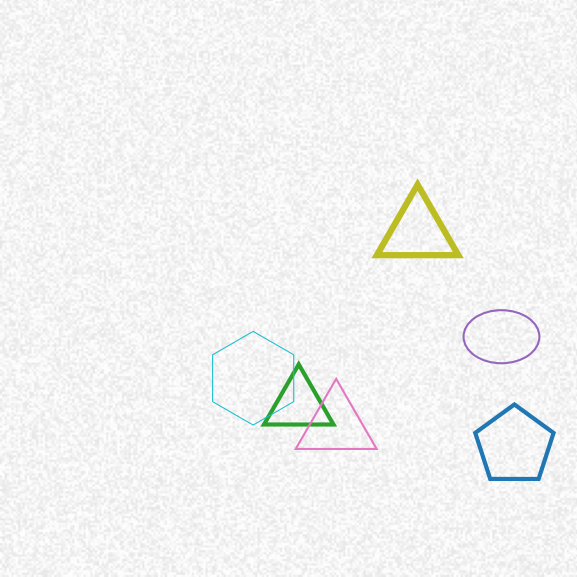[{"shape": "pentagon", "thickness": 2, "radius": 0.36, "center": [0.891, 0.227]}, {"shape": "triangle", "thickness": 2, "radius": 0.35, "center": [0.517, 0.299]}, {"shape": "oval", "thickness": 1, "radius": 0.33, "center": [0.868, 0.416]}, {"shape": "triangle", "thickness": 1, "radius": 0.4, "center": [0.582, 0.262]}, {"shape": "triangle", "thickness": 3, "radius": 0.41, "center": [0.723, 0.598]}, {"shape": "hexagon", "thickness": 0.5, "radius": 0.41, "center": [0.438, 0.344]}]